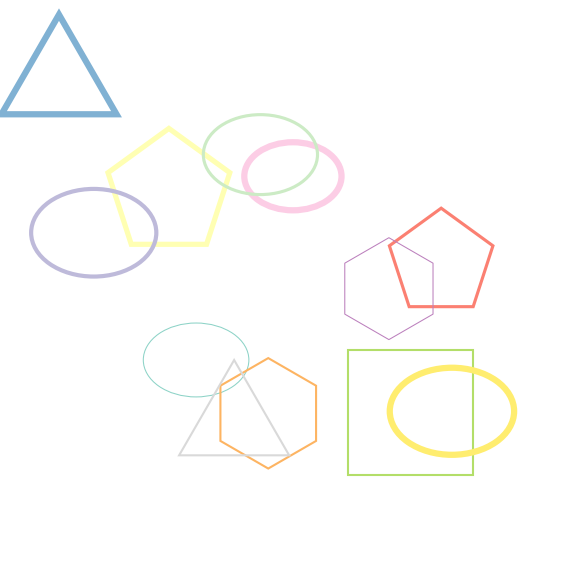[{"shape": "oval", "thickness": 0.5, "radius": 0.46, "center": [0.34, 0.376]}, {"shape": "pentagon", "thickness": 2.5, "radius": 0.55, "center": [0.292, 0.666]}, {"shape": "oval", "thickness": 2, "radius": 0.54, "center": [0.162, 0.596]}, {"shape": "pentagon", "thickness": 1.5, "radius": 0.47, "center": [0.764, 0.544]}, {"shape": "triangle", "thickness": 3, "radius": 0.58, "center": [0.102, 0.859]}, {"shape": "hexagon", "thickness": 1, "radius": 0.48, "center": [0.464, 0.283]}, {"shape": "square", "thickness": 1, "radius": 0.54, "center": [0.711, 0.284]}, {"shape": "oval", "thickness": 3, "radius": 0.42, "center": [0.507, 0.694]}, {"shape": "triangle", "thickness": 1, "radius": 0.55, "center": [0.405, 0.266]}, {"shape": "hexagon", "thickness": 0.5, "radius": 0.44, "center": [0.673, 0.499]}, {"shape": "oval", "thickness": 1.5, "radius": 0.49, "center": [0.451, 0.731]}, {"shape": "oval", "thickness": 3, "radius": 0.54, "center": [0.783, 0.287]}]